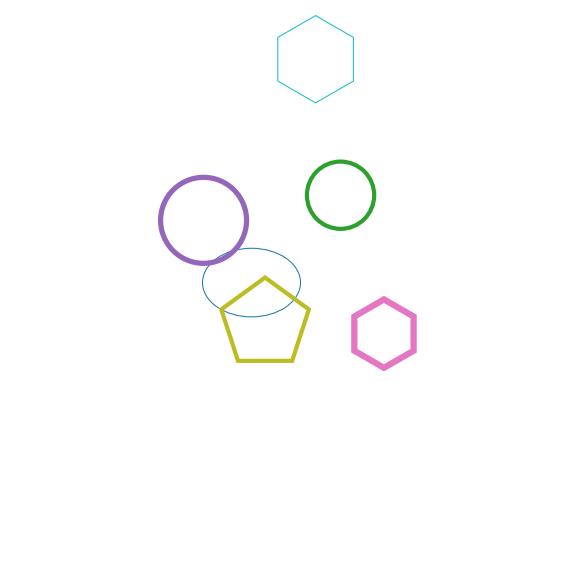[{"shape": "oval", "thickness": 0.5, "radius": 0.42, "center": [0.436, 0.51]}, {"shape": "circle", "thickness": 2, "radius": 0.29, "center": [0.59, 0.661]}, {"shape": "circle", "thickness": 2.5, "radius": 0.37, "center": [0.353, 0.618]}, {"shape": "hexagon", "thickness": 3, "radius": 0.3, "center": [0.665, 0.421]}, {"shape": "pentagon", "thickness": 2, "radius": 0.4, "center": [0.459, 0.439]}, {"shape": "hexagon", "thickness": 0.5, "radius": 0.38, "center": [0.546, 0.897]}]